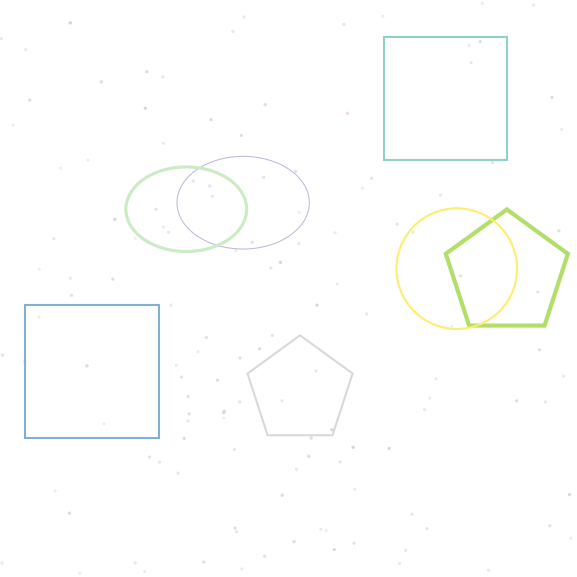[{"shape": "square", "thickness": 1, "radius": 0.53, "center": [0.772, 0.829]}, {"shape": "oval", "thickness": 0.5, "radius": 0.57, "center": [0.421, 0.648]}, {"shape": "square", "thickness": 1, "radius": 0.58, "center": [0.159, 0.356]}, {"shape": "pentagon", "thickness": 2, "radius": 0.56, "center": [0.878, 0.525]}, {"shape": "pentagon", "thickness": 1, "radius": 0.48, "center": [0.52, 0.323]}, {"shape": "oval", "thickness": 1.5, "radius": 0.52, "center": [0.323, 0.637]}, {"shape": "circle", "thickness": 1, "radius": 0.52, "center": [0.791, 0.534]}]